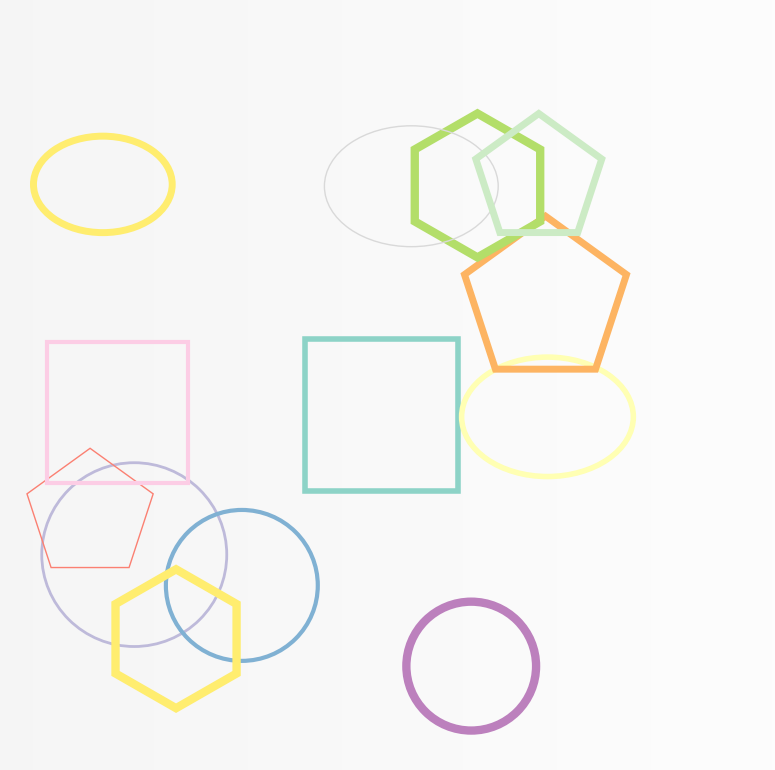[{"shape": "square", "thickness": 2, "radius": 0.49, "center": [0.493, 0.461]}, {"shape": "oval", "thickness": 2, "radius": 0.55, "center": [0.706, 0.459]}, {"shape": "circle", "thickness": 1, "radius": 0.6, "center": [0.173, 0.28]}, {"shape": "pentagon", "thickness": 0.5, "radius": 0.43, "center": [0.116, 0.332]}, {"shape": "circle", "thickness": 1.5, "radius": 0.49, "center": [0.312, 0.24]}, {"shape": "pentagon", "thickness": 2.5, "radius": 0.55, "center": [0.704, 0.609]}, {"shape": "hexagon", "thickness": 3, "radius": 0.47, "center": [0.616, 0.759]}, {"shape": "square", "thickness": 1.5, "radius": 0.45, "center": [0.151, 0.464]}, {"shape": "oval", "thickness": 0.5, "radius": 0.56, "center": [0.531, 0.758]}, {"shape": "circle", "thickness": 3, "radius": 0.42, "center": [0.608, 0.135]}, {"shape": "pentagon", "thickness": 2.5, "radius": 0.43, "center": [0.695, 0.767]}, {"shape": "hexagon", "thickness": 3, "radius": 0.45, "center": [0.227, 0.17]}, {"shape": "oval", "thickness": 2.5, "radius": 0.45, "center": [0.133, 0.761]}]